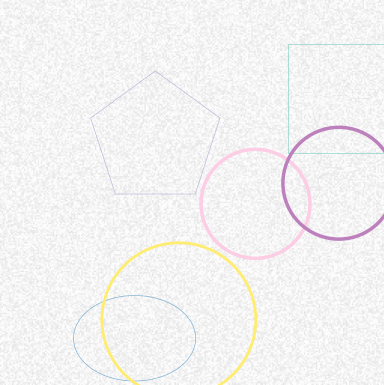[{"shape": "square", "thickness": 0.5, "radius": 0.71, "center": [0.891, 0.744]}, {"shape": "pentagon", "thickness": 0.5, "radius": 0.88, "center": [0.403, 0.639]}, {"shape": "oval", "thickness": 0.5, "radius": 0.79, "center": [0.35, 0.121]}, {"shape": "circle", "thickness": 2.5, "radius": 0.71, "center": [0.664, 0.471]}, {"shape": "circle", "thickness": 2.5, "radius": 0.73, "center": [0.88, 0.524]}, {"shape": "circle", "thickness": 2, "radius": 1.0, "center": [0.465, 0.169]}]